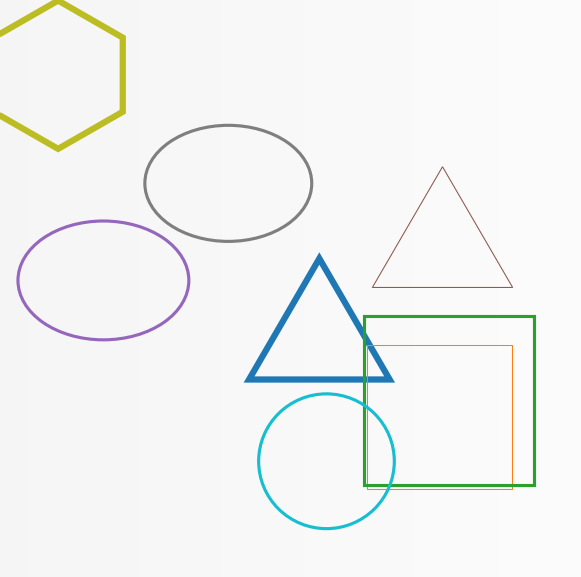[{"shape": "triangle", "thickness": 3, "radius": 0.7, "center": [0.549, 0.412]}, {"shape": "square", "thickness": 0.5, "radius": 0.62, "center": [0.756, 0.277]}, {"shape": "square", "thickness": 1.5, "radius": 0.73, "center": [0.773, 0.306]}, {"shape": "oval", "thickness": 1.5, "radius": 0.73, "center": [0.178, 0.514]}, {"shape": "triangle", "thickness": 0.5, "radius": 0.7, "center": [0.761, 0.571]}, {"shape": "oval", "thickness": 1.5, "radius": 0.72, "center": [0.393, 0.682]}, {"shape": "hexagon", "thickness": 3, "radius": 0.64, "center": [0.1, 0.87]}, {"shape": "circle", "thickness": 1.5, "radius": 0.58, "center": [0.562, 0.2]}]